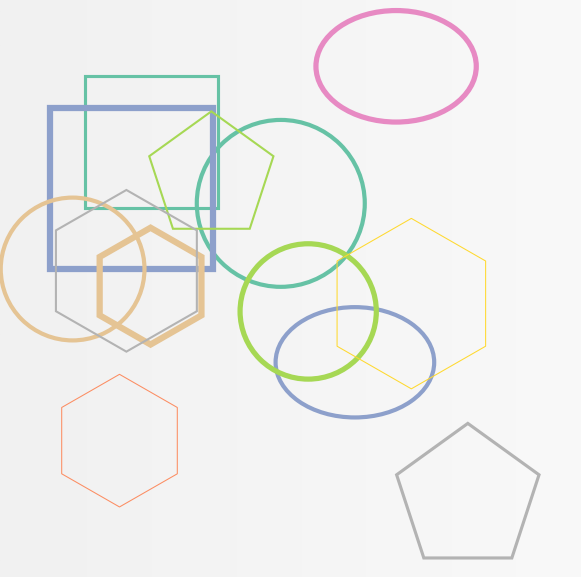[{"shape": "circle", "thickness": 2, "radius": 0.72, "center": [0.483, 0.647]}, {"shape": "square", "thickness": 1.5, "radius": 0.57, "center": [0.26, 0.754]}, {"shape": "hexagon", "thickness": 0.5, "radius": 0.57, "center": [0.206, 0.236]}, {"shape": "oval", "thickness": 2, "radius": 0.68, "center": [0.611, 0.372]}, {"shape": "square", "thickness": 3, "radius": 0.7, "center": [0.226, 0.672]}, {"shape": "oval", "thickness": 2.5, "radius": 0.69, "center": [0.681, 0.884]}, {"shape": "pentagon", "thickness": 1, "radius": 0.56, "center": [0.364, 0.694]}, {"shape": "circle", "thickness": 2.5, "radius": 0.59, "center": [0.53, 0.46]}, {"shape": "hexagon", "thickness": 0.5, "radius": 0.74, "center": [0.708, 0.473]}, {"shape": "hexagon", "thickness": 3, "radius": 0.51, "center": [0.259, 0.504]}, {"shape": "circle", "thickness": 2, "radius": 0.62, "center": [0.125, 0.533]}, {"shape": "hexagon", "thickness": 1, "radius": 0.7, "center": [0.217, 0.53]}, {"shape": "pentagon", "thickness": 1.5, "radius": 0.64, "center": [0.805, 0.137]}]